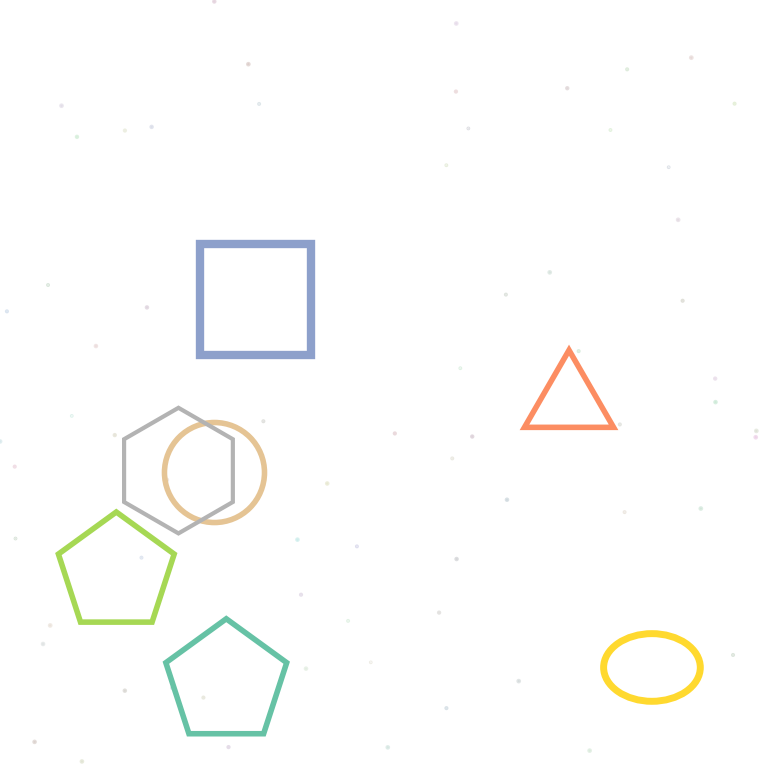[{"shape": "pentagon", "thickness": 2, "radius": 0.41, "center": [0.294, 0.114]}, {"shape": "triangle", "thickness": 2, "radius": 0.33, "center": [0.739, 0.478]}, {"shape": "square", "thickness": 3, "radius": 0.36, "center": [0.332, 0.611]}, {"shape": "pentagon", "thickness": 2, "radius": 0.4, "center": [0.151, 0.256]}, {"shape": "oval", "thickness": 2.5, "radius": 0.31, "center": [0.847, 0.133]}, {"shape": "circle", "thickness": 2, "radius": 0.32, "center": [0.279, 0.386]}, {"shape": "hexagon", "thickness": 1.5, "radius": 0.41, "center": [0.232, 0.389]}]